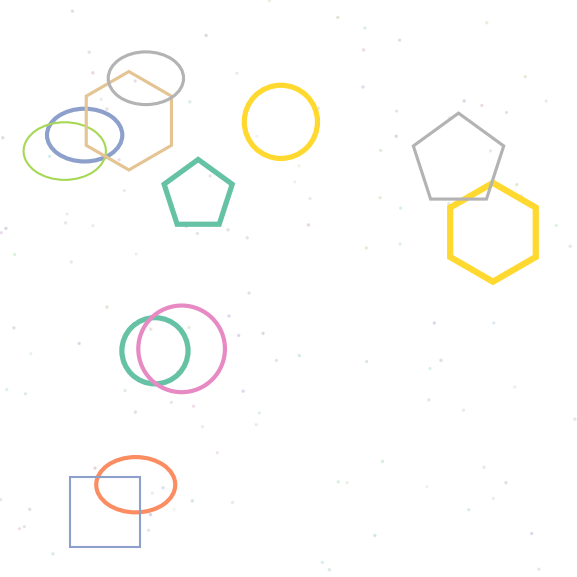[{"shape": "pentagon", "thickness": 2.5, "radius": 0.31, "center": [0.343, 0.661]}, {"shape": "circle", "thickness": 2.5, "radius": 0.29, "center": [0.268, 0.392]}, {"shape": "oval", "thickness": 2, "radius": 0.34, "center": [0.235, 0.16]}, {"shape": "square", "thickness": 1, "radius": 0.3, "center": [0.181, 0.113]}, {"shape": "oval", "thickness": 2, "radius": 0.33, "center": [0.147, 0.765]}, {"shape": "circle", "thickness": 2, "radius": 0.38, "center": [0.314, 0.395]}, {"shape": "oval", "thickness": 1, "radius": 0.36, "center": [0.112, 0.738]}, {"shape": "circle", "thickness": 2.5, "radius": 0.32, "center": [0.486, 0.788]}, {"shape": "hexagon", "thickness": 3, "radius": 0.43, "center": [0.854, 0.597]}, {"shape": "hexagon", "thickness": 1.5, "radius": 0.43, "center": [0.223, 0.79]}, {"shape": "pentagon", "thickness": 1.5, "radius": 0.41, "center": [0.794, 0.721]}, {"shape": "oval", "thickness": 1.5, "radius": 0.33, "center": [0.253, 0.864]}]